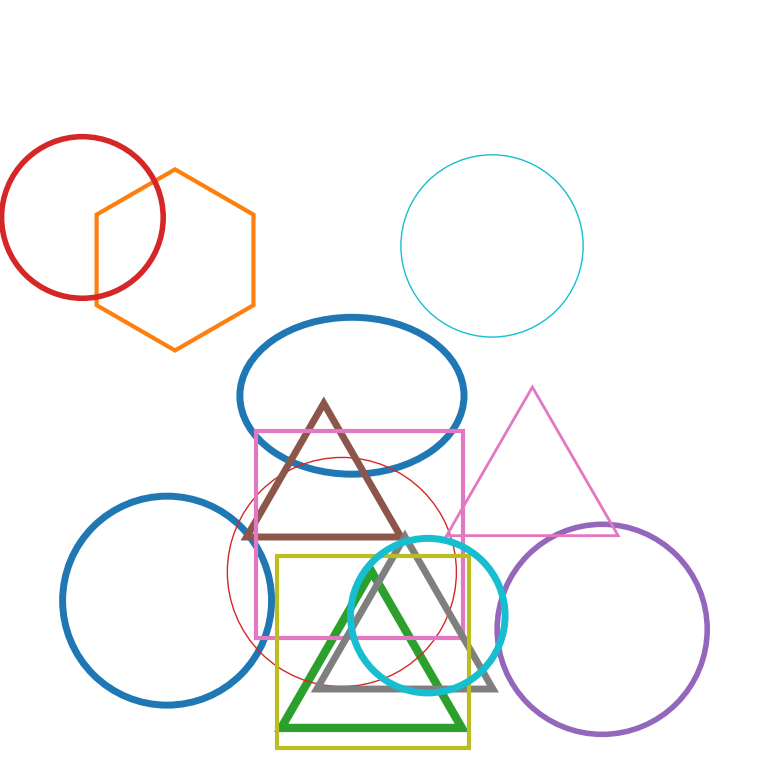[{"shape": "oval", "thickness": 2.5, "radius": 0.73, "center": [0.457, 0.486]}, {"shape": "circle", "thickness": 2.5, "radius": 0.68, "center": [0.217, 0.22]}, {"shape": "hexagon", "thickness": 1.5, "radius": 0.59, "center": [0.227, 0.662]}, {"shape": "triangle", "thickness": 3, "radius": 0.68, "center": [0.482, 0.122]}, {"shape": "circle", "thickness": 2, "radius": 0.52, "center": [0.107, 0.718]}, {"shape": "circle", "thickness": 0.5, "radius": 0.74, "center": [0.444, 0.257]}, {"shape": "circle", "thickness": 2, "radius": 0.68, "center": [0.782, 0.183]}, {"shape": "triangle", "thickness": 2.5, "radius": 0.58, "center": [0.421, 0.36]}, {"shape": "square", "thickness": 1.5, "radius": 0.67, "center": [0.467, 0.306]}, {"shape": "triangle", "thickness": 1, "radius": 0.64, "center": [0.691, 0.369]}, {"shape": "triangle", "thickness": 2.5, "radius": 0.66, "center": [0.526, 0.171]}, {"shape": "square", "thickness": 1.5, "radius": 0.62, "center": [0.484, 0.153]}, {"shape": "circle", "thickness": 2.5, "radius": 0.5, "center": [0.556, 0.2]}, {"shape": "circle", "thickness": 0.5, "radius": 0.59, "center": [0.639, 0.681]}]